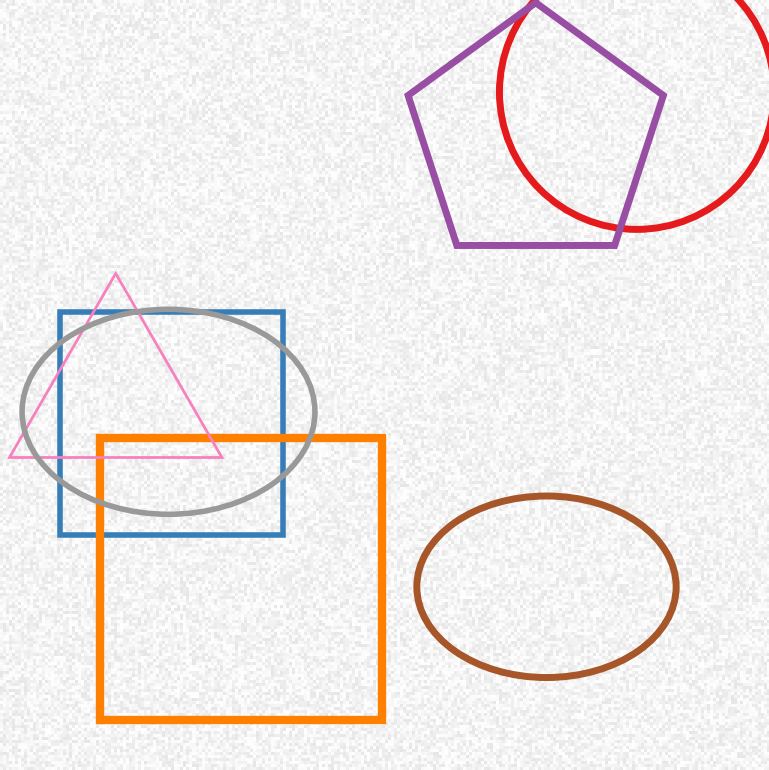[{"shape": "circle", "thickness": 2.5, "radius": 0.89, "center": [0.827, 0.88]}, {"shape": "square", "thickness": 2, "radius": 0.72, "center": [0.223, 0.45]}, {"shape": "pentagon", "thickness": 2.5, "radius": 0.87, "center": [0.696, 0.822]}, {"shape": "square", "thickness": 3, "radius": 0.92, "center": [0.313, 0.248]}, {"shape": "oval", "thickness": 2.5, "radius": 0.84, "center": [0.71, 0.238]}, {"shape": "triangle", "thickness": 1, "radius": 0.8, "center": [0.15, 0.485]}, {"shape": "oval", "thickness": 2, "radius": 0.95, "center": [0.219, 0.465]}]